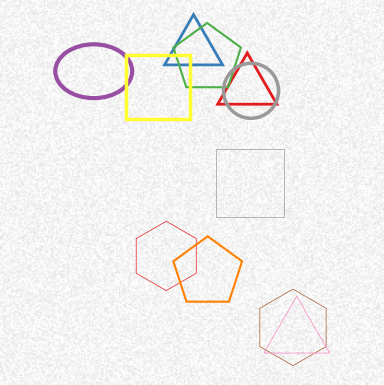[{"shape": "hexagon", "thickness": 0.5, "radius": 0.45, "center": [0.432, 0.335]}, {"shape": "triangle", "thickness": 2, "radius": 0.44, "center": [0.642, 0.774]}, {"shape": "triangle", "thickness": 2, "radius": 0.44, "center": [0.503, 0.875]}, {"shape": "pentagon", "thickness": 1.5, "radius": 0.46, "center": [0.538, 0.848]}, {"shape": "oval", "thickness": 3, "radius": 0.5, "center": [0.243, 0.815]}, {"shape": "pentagon", "thickness": 1.5, "radius": 0.47, "center": [0.539, 0.292]}, {"shape": "square", "thickness": 2.5, "radius": 0.42, "center": [0.411, 0.773]}, {"shape": "hexagon", "thickness": 0.5, "radius": 0.5, "center": [0.761, 0.15]}, {"shape": "triangle", "thickness": 0.5, "radius": 0.49, "center": [0.771, 0.132]}, {"shape": "square", "thickness": 0.5, "radius": 0.44, "center": [0.65, 0.524]}, {"shape": "circle", "thickness": 2.5, "radius": 0.36, "center": [0.652, 0.764]}]